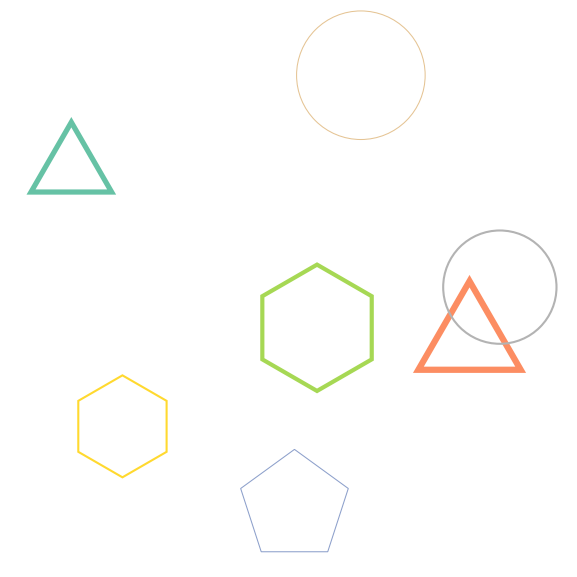[{"shape": "triangle", "thickness": 2.5, "radius": 0.4, "center": [0.124, 0.707]}, {"shape": "triangle", "thickness": 3, "radius": 0.51, "center": [0.813, 0.41]}, {"shape": "pentagon", "thickness": 0.5, "radius": 0.49, "center": [0.51, 0.123]}, {"shape": "hexagon", "thickness": 2, "radius": 0.55, "center": [0.549, 0.432]}, {"shape": "hexagon", "thickness": 1, "radius": 0.44, "center": [0.212, 0.261]}, {"shape": "circle", "thickness": 0.5, "radius": 0.56, "center": [0.625, 0.869]}, {"shape": "circle", "thickness": 1, "radius": 0.49, "center": [0.866, 0.502]}]